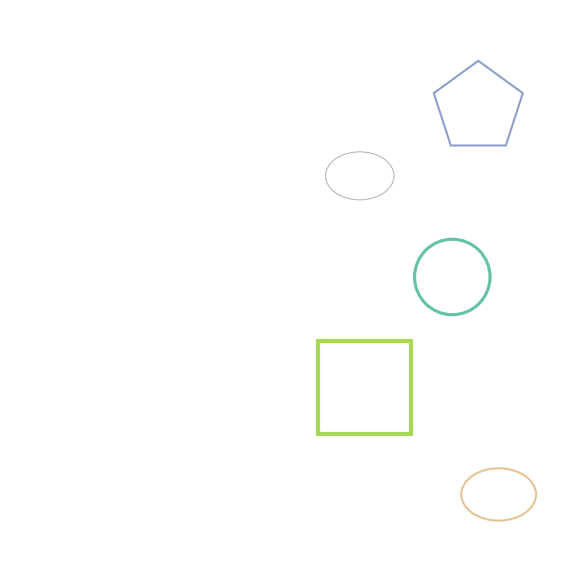[{"shape": "circle", "thickness": 1.5, "radius": 0.33, "center": [0.783, 0.52]}, {"shape": "pentagon", "thickness": 1, "radius": 0.41, "center": [0.828, 0.813]}, {"shape": "square", "thickness": 2, "radius": 0.4, "center": [0.632, 0.329]}, {"shape": "oval", "thickness": 1, "radius": 0.32, "center": [0.863, 0.143]}, {"shape": "oval", "thickness": 0.5, "radius": 0.3, "center": [0.623, 0.695]}]